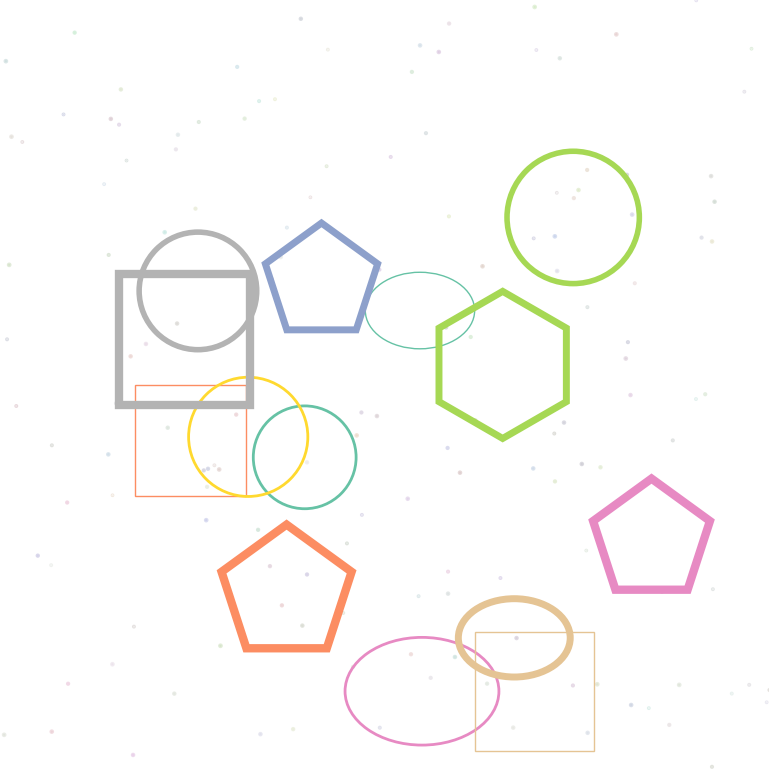[{"shape": "circle", "thickness": 1, "radius": 0.33, "center": [0.396, 0.406]}, {"shape": "oval", "thickness": 0.5, "radius": 0.35, "center": [0.545, 0.597]}, {"shape": "square", "thickness": 0.5, "radius": 0.36, "center": [0.247, 0.428]}, {"shape": "pentagon", "thickness": 3, "radius": 0.44, "center": [0.372, 0.23]}, {"shape": "pentagon", "thickness": 2.5, "radius": 0.38, "center": [0.418, 0.634]}, {"shape": "oval", "thickness": 1, "radius": 0.5, "center": [0.548, 0.102]}, {"shape": "pentagon", "thickness": 3, "radius": 0.4, "center": [0.846, 0.299]}, {"shape": "circle", "thickness": 2, "radius": 0.43, "center": [0.744, 0.718]}, {"shape": "hexagon", "thickness": 2.5, "radius": 0.48, "center": [0.653, 0.526]}, {"shape": "circle", "thickness": 1, "radius": 0.39, "center": [0.322, 0.433]}, {"shape": "square", "thickness": 0.5, "radius": 0.39, "center": [0.694, 0.102]}, {"shape": "oval", "thickness": 2.5, "radius": 0.36, "center": [0.668, 0.172]}, {"shape": "circle", "thickness": 2, "radius": 0.38, "center": [0.257, 0.622]}, {"shape": "square", "thickness": 3, "radius": 0.43, "center": [0.24, 0.559]}]